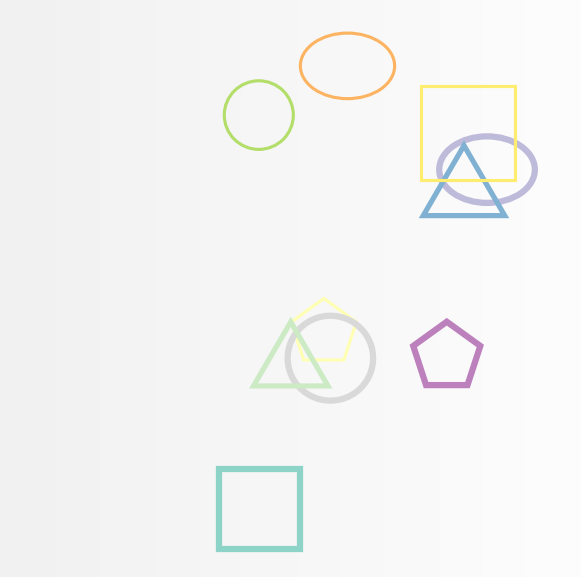[{"shape": "square", "thickness": 3, "radius": 0.35, "center": [0.447, 0.118]}, {"shape": "pentagon", "thickness": 1.5, "radius": 0.29, "center": [0.557, 0.423]}, {"shape": "oval", "thickness": 3, "radius": 0.41, "center": [0.838, 0.705]}, {"shape": "triangle", "thickness": 2.5, "radius": 0.4, "center": [0.798, 0.666]}, {"shape": "oval", "thickness": 1.5, "radius": 0.41, "center": [0.598, 0.885]}, {"shape": "circle", "thickness": 1.5, "radius": 0.3, "center": [0.445, 0.8]}, {"shape": "circle", "thickness": 3, "radius": 0.37, "center": [0.568, 0.379]}, {"shape": "pentagon", "thickness": 3, "radius": 0.3, "center": [0.769, 0.381]}, {"shape": "triangle", "thickness": 2.5, "radius": 0.37, "center": [0.5, 0.368]}, {"shape": "square", "thickness": 1.5, "radius": 0.41, "center": [0.805, 0.768]}]